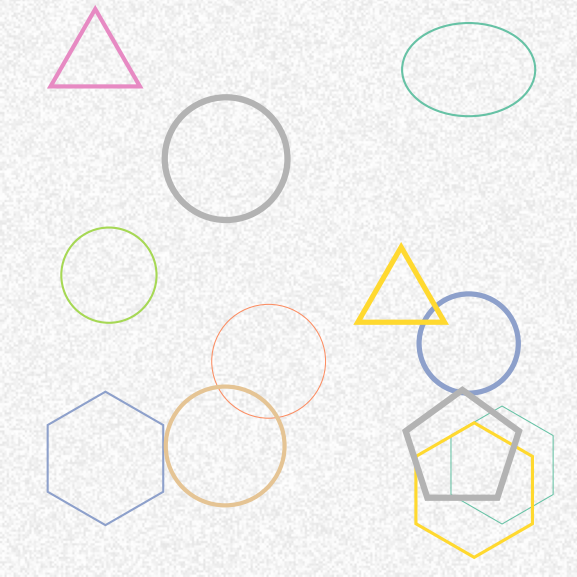[{"shape": "hexagon", "thickness": 0.5, "radius": 0.51, "center": [0.869, 0.194]}, {"shape": "oval", "thickness": 1, "radius": 0.58, "center": [0.812, 0.879]}, {"shape": "circle", "thickness": 0.5, "radius": 0.49, "center": [0.465, 0.374]}, {"shape": "hexagon", "thickness": 1, "radius": 0.58, "center": [0.183, 0.205]}, {"shape": "circle", "thickness": 2.5, "radius": 0.43, "center": [0.812, 0.404]}, {"shape": "triangle", "thickness": 2, "radius": 0.45, "center": [0.165, 0.894]}, {"shape": "circle", "thickness": 1, "radius": 0.41, "center": [0.189, 0.523]}, {"shape": "triangle", "thickness": 2.5, "radius": 0.43, "center": [0.695, 0.484]}, {"shape": "hexagon", "thickness": 1.5, "radius": 0.58, "center": [0.821, 0.151]}, {"shape": "circle", "thickness": 2, "radius": 0.51, "center": [0.39, 0.227]}, {"shape": "circle", "thickness": 3, "radius": 0.53, "center": [0.392, 0.724]}, {"shape": "pentagon", "thickness": 3, "radius": 0.52, "center": [0.801, 0.221]}]